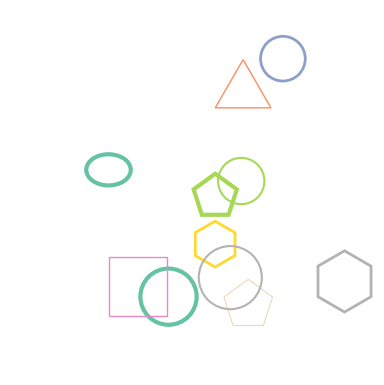[{"shape": "circle", "thickness": 3, "radius": 0.37, "center": [0.438, 0.229]}, {"shape": "oval", "thickness": 3, "radius": 0.29, "center": [0.282, 0.559]}, {"shape": "triangle", "thickness": 1, "radius": 0.42, "center": [0.631, 0.762]}, {"shape": "circle", "thickness": 2, "radius": 0.29, "center": [0.735, 0.848]}, {"shape": "square", "thickness": 1, "radius": 0.38, "center": [0.359, 0.256]}, {"shape": "circle", "thickness": 1.5, "radius": 0.3, "center": [0.627, 0.53]}, {"shape": "pentagon", "thickness": 3, "radius": 0.29, "center": [0.559, 0.49]}, {"shape": "hexagon", "thickness": 2, "radius": 0.3, "center": [0.559, 0.366]}, {"shape": "pentagon", "thickness": 0.5, "radius": 0.33, "center": [0.645, 0.208]}, {"shape": "circle", "thickness": 1.5, "radius": 0.41, "center": [0.598, 0.279]}, {"shape": "hexagon", "thickness": 2, "radius": 0.4, "center": [0.895, 0.269]}]